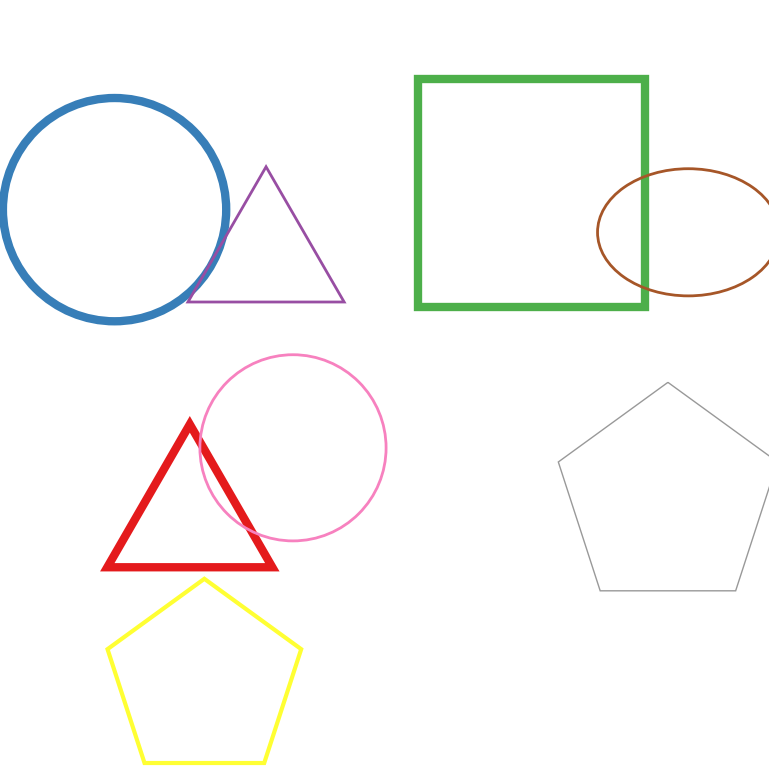[{"shape": "triangle", "thickness": 3, "radius": 0.62, "center": [0.247, 0.325]}, {"shape": "circle", "thickness": 3, "radius": 0.72, "center": [0.149, 0.728]}, {"shape": "square", "thickness": 3, "radius": 0.74, "center": [0.69, 0.749]}, {"shape": "triangle", "thickness": 1, "radius": 0.59, "center": [0.346, 0.666]}, {"shape": "pentagon", "thickness": 1.5, "radius": 0.66, "center": [0.265, 0.116]}, {"shape": "oval", "thickness": 1, "radius": 0.59, "center": [0.894, 0.698]}, {"shape": "circle", "thickness": 1, "radius": 0.6, "center": [0.381, 0.418]}, {"shape": "pentagon", "thickness": 0.5, "radius": 0.75, "center": [0.867, 0.354]}]